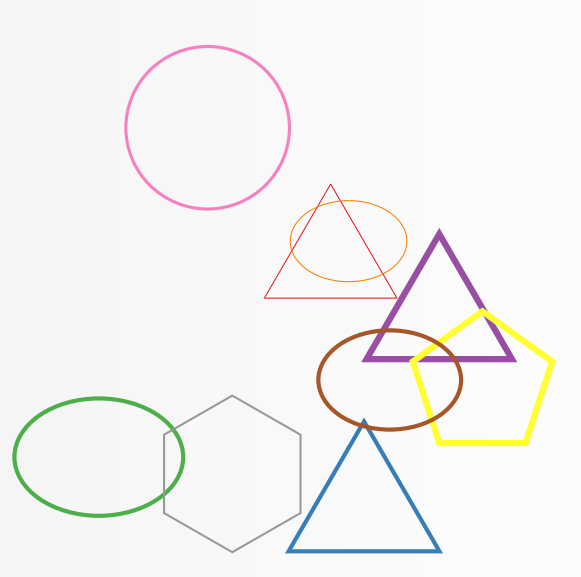[{"shape": "triangle", "thickness": 0.5, "radius": 0.66, "center": [0.569, 0.549]}, {"shape": "triangle", "thickness": 2, "radius": 0.75, "center": [0.626, 0.119]}, {"shape": "oval", "thickness": 2, "radius": 0.73, "center": [0.17, 0.208]}, {"shape": "triangle", "thickness": 3, "radius": 0.72, "center": [0.756, 0.449]}, {"shape": "oval", "thickness": 0.5, "radius": 0.5, "center": [0.6, 0.582]}, {"shape": "pentagon", "thickness": 3, "radius": 0.63, "center": [0.83, 0.334]}, {"shape": "oval", "thickness": 2, "radius": 0.61, "center": [0.671, 0.341]}, {"shape": "circle", "thickness": 1.5, "radius": 0.7, "center": [0.357, 0.778]}, {"shape": "hexagon", "thickness": 1, "radius": 0.68, "center": [0.4, 0.179]}]